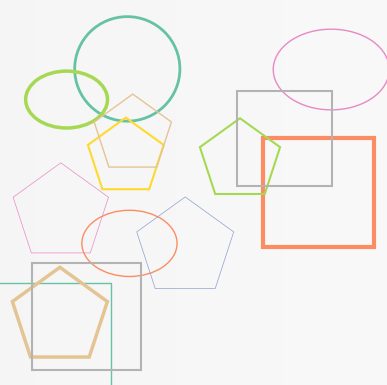[{"shape": "circle", "thickness": 2, "radius": 0.68, "center": [0.328, 0.821]}, {"shape": "square", "thickness": 1, "radius": 0.75, "center": [0.137, 0.116]}, {"shape": "square", "thickness": 3, "radius": 0.71, "center": [0.822, 0.5]}, {"shape": "oval", "thickness": 1, "radius": 0.61, "center": [0.334, 0.368]}, {"shape": "pentagon", "thickness": 0.5, "radius": 0.66, "center": [0.478, 0.357]}, {"shape": "pentagon", "thickness": 0.5, "radius": 0.65, "center": [0.157, 0.448]}, {"shape": "oval", "thickness": 1, "radius": 0.75, "center": [0.855, 0.819]}, {"shape": "oval", "thickness": 2.5, "radius": 0.53, "center": [0.172, 0.741]}, {"shape": "pentagon", "thickness": 1.5, "radius": 0.54, "center": [0.619, 0.584]}, {"shape": "pentagon", "thickness": 1.5, "radius": 0.51, "center": [0.325, 0.592]}, {"shape": "pentagon", "thickness": 1, "radius": 0.52, "center": [0.343, 0.651]}, {"shape": "pentagon", "thickness": 2.5, "radius": 0.64, "center": [0.155, 0.177]}, {"shape": "square", "thickness": 1.5, "radius": 0.7, "center": [0.223, 0.178]}, {"shape": "square", "thickness": 1.5, "radius": 0.61, "center": [0.735, 0.64]}]